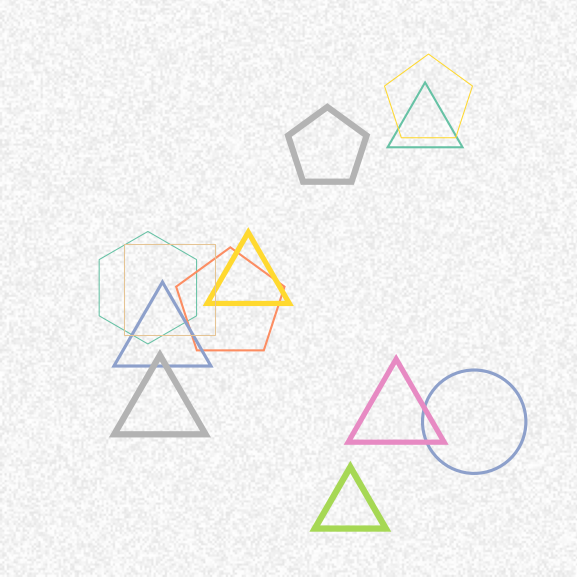[{"shape": "triangle", "thickness": 1, "radius": 0.37, "center": [0.736, 0.782]}, {"shape": "hexagon", "thickness": 0.5, "radius": 0.49, "center": [0.256, 0.501]}, {"shape": "pentagon", "thickness": 1, "radius": 0.49, "center": [0.399, 0.472]}, {"shape": "triangle", "thickness": 1.5, "radius": 0.48, "center": [0.281, 0.414]}, {"shape": "circle", "thickness": 1.5, "radius": 0.45, "center": [0.821, 0.269]}, {"shape": "triangle", "thickness": 2.5, "radius": 0.48, "center": [0.686, 0.281]}, {"shape": "triangle", "thickness": 3, "radius": 0.36, "center": [0.607, 0.119]}, {"shape": "triangle", "thickness": 2.5, "radius": 0.41, "center": [0.43, 0.515]}, {"shape": "pentagon", "thickness": 0.5, "radius": 0.4, "center": [0.742, 0.825]}, {"shape": "square", "thickness": 0.5, "radius": 0.39, "center": [0.293, 0.498]}, {"shape": "pentagon", "thickness": 3, "radius": 0.36, "center": [0.567, 0.742]}, {"shape": "triangle", "thickness": 3, "radius": 0.46, "center": [0.277, 0.293]}]